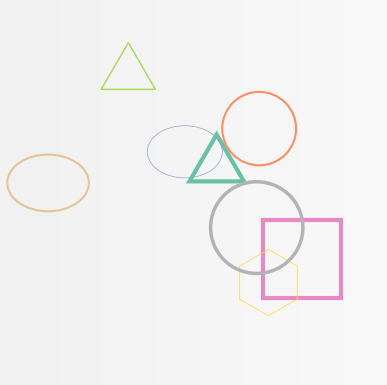[{"shape": "triangle", "thickness": 3, "radius": 0.41, "center": [0.559, 0.569]}, {"shape": "circle", "thickness": 1.5, "radius": 0.48, "center": [0.669, 0.666]}, {"shape": "oval", "thickness": 0.5, "radius": 0.48, "center": [0.477, 0.606]}, {"shape": "square", "thickness": 3, "radius": 0.5, "center": [0.78, 0.327]}, {"shape": "triangle", "thickness": 1, "radius": 0.4, "center": [0.331, 0.808]}, {"shape": "hexagon", "thickness": 0.5, "radius": 0.43, "center": [0.692, 0.266]}, {"shape": "oval", "thickness": 1.5, "radius": 0.53, "center": [0.124, 0.525]}, {"shape": "circle", "thickness": 2.5, "radius": 0.6, "center": [0.663, 0.409]}]